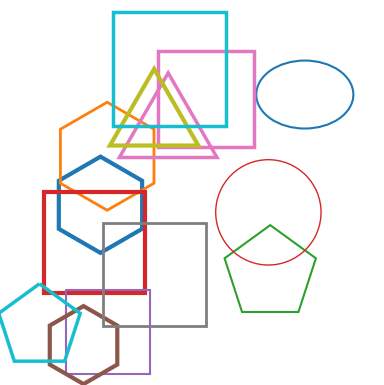[{"shape": "hexagon", "thickness": 3, "radius": 0.62, "center": [0.261, 0.468]}, {"shape": "oval", "thickness": 1.5, "radius": 0.63, "center": [0.792, 0.754]}, {"shape": "hexagon", "thickness": 2, "radius": 0.7, "center": [0.278, 0.594]}, {"shape": "pentagon", "thickness": 1.5, "radius": 0.62, "center": [0.702, 0.291]}, {"shape": "circle", "thickness": 1, "radius": 0.68, "center": [0.697, 0.448]}, {"shape": "square", "thickness": 3, "radius": 0.66, "center": [0.246, 0.37]}, {"shape": "square", "thickness": 1.5, "radius": 0.55, "center": [0.28, 0.138]}, {"shape": "hexagon", "thickness": 3, "radius": 0.51, "center": [0.217, 0.104]}, {"shape": "square", "thickness": 2.5, "radius": 0.62, "center": [0.536, 0.743]}, {"shape": "triangle", "thickness": 2.5, "radius": 0.73, "center": [0.437, 0.664]}, {"shape": "square", "thickness": 2, "radius": 0.67, "center": [0.4, 0.288]}, {"shape": "triangle", "thickness": 3, "radius": 0.66, "center": [0.4, 0.688]}, {"shape": "square", "thickness": 2.5, "radius": 0.74, "center": [0.441, 0.821]}, {"shape": "pentagon", "thickness": 2.5, "radius": 0.56, "center": [0.103, 0.152]}]